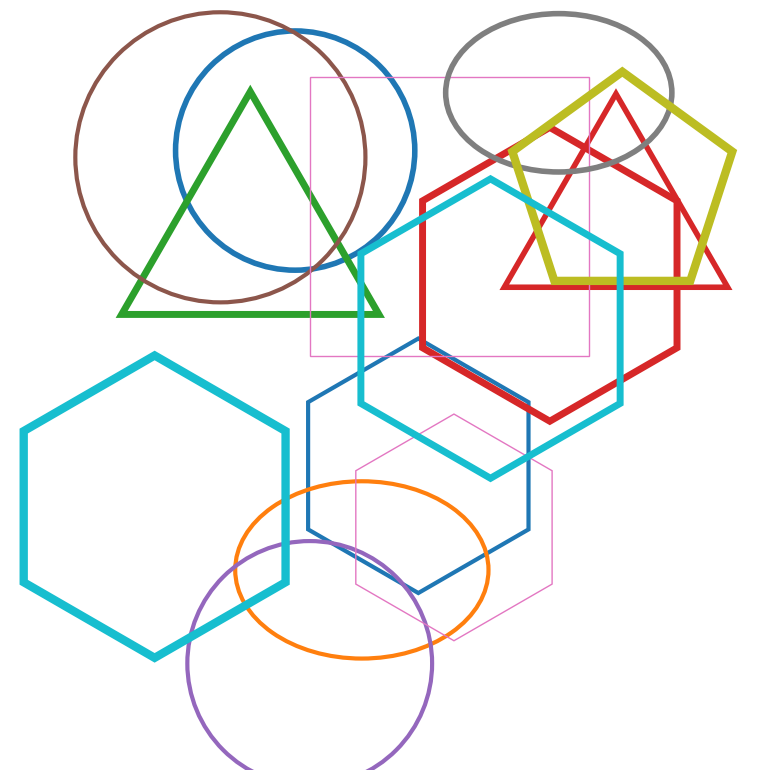[{"shape": "circle", "thickness": 2, "radius": 0.78, "center": [0.383, 0.804]}, {"shape": "hexagon", "thickness": 1.5, "radius": 0.83, "center": [0.543, 0.395]}, {"shape": "oval", "thickness": 1.5, "radius": 0.82, "center": [0.47, 0.26]}, {"shape": "triangle", "thickness": 2.5, "radius": 0.96, "center": [0.325, 0.688]}, {"shape": "triangle", "thickness": 2, "radius": 0.84, "center": [0.8, 0.711]}, {"shape": "hexagon", "thickness": 2.5, "radius": 0.95, "center": [0.714, 0.644]}, {"shape": "circle", "thickness": 1.5, "radius": 0.79, "center": [0.402, 0.138]}, {"shape": "circle", "thickness": 1.5, "radius": 0.94, "center": [0.286, 0.796]}, {"shape": "square", "thickness": 0.5, "radius": 0.91, "center": [0.584, 0.719]}, {"shape": "hexagon", "thickness": 0.5, "radius": 0.74, "center": [0.59, 0.315]}, {"shape": "oval", "thickness": 2, "radius": 0.73, "center": [0.726, 0.879]}, {"shape": "pentagon", "thickness": 3, "radius": 0.75, "center": [0.808, 0.757]}, {"shape": "hexagon", "thickness": 2.5, "radius": 0.97, "center": [0.637, 0.573]}, {"shape": "hexagon", "thickness": 3, "radius": 0.98, "center": [0.201, 0.342]}]